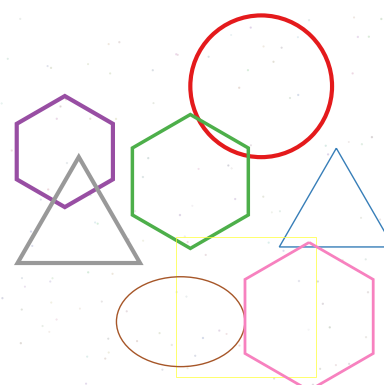[{"shape": "circle", "thickness": 3, "radius": 0.92, "center": [0.678, 0.776]}, {"shape": "triangle", "thickness": 1, "radius": 0.86, "center": [0.874, 0.444]}, {"shape": "hexagon", "thickness": 2.5, "radius": 0.87, "center": [0.494, 0.529]}, {"shape": "hexagon", "thickness": 3, "radius": 0.72, "center": [0.168, 0.606]}, {"shape": "square", "thickness": 0.5, "radius": 0.91, "center": [0.639, 0.203]}, {"shape": "oval", "thickness": 1, "radius": 0.83, "center": [0.469, 0.164]}, {"shape": "hexagon", "thickness": 2, "radius": 0.96, "center": [0.803, 0.178]}, {"shape": "triangle", "thickness": 3, "radius": 0.92, "center": [0.205, 0.409]}]